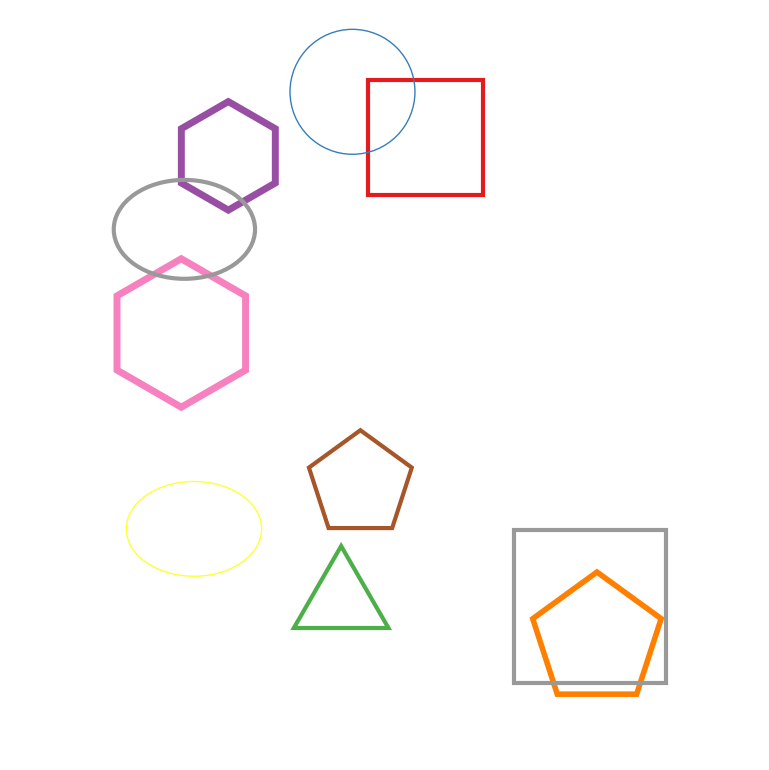[{"shape": "square", "thickness": 1.5, "radius": 0.37, "center": [0.553, 0.821]}, {"shape": "circle", "thickness": 0.5, "radius": 0.41, "center": [0.458, 0.881]}, {"shape": "triangle", "thickness": 1.5, "radius": 0.35, "center": [0.443, 0.22]}, {"shape": "hexagon", "thickness": 2.5, "radius": 0.35, "center": [0.297, 0.798]}, {"shape": "pentagon", "thickness": 2, "radius": 0.44, "center": [0.775, 0.169]}, {"shape": "oval", "thickness": 0.5, "radius": 0.44, "center": [0.252, 0.313]}, {"shape": "pentagon", "thickness": 1.5, "radius": 0.35, "center": [0.468, 0.371]}, {"shape": "hexagon", "thickness": 2.5, "radius": 0.48, "center": [0.235, 0.568]}, {"shape": "oval", "thickness": 1.5, "radius": 0.46, "center": [0.239, 0.702]}, {"shape": "square", "thickness": 1.5, "radius": 0.5, "center": [0.766, 0.212]}]